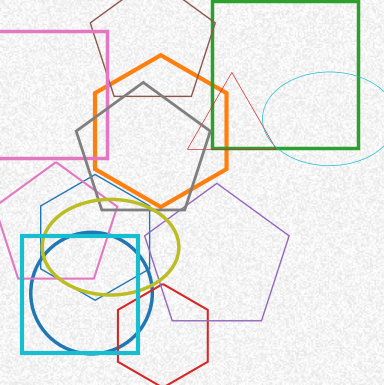[{"shape": "hexagon", "thickness": 1, "radius": 0.82, "center": [0.247, 0.383]}, {"shape": "circle", "thickness": 2.5, "radius": 0.79, "center": [0.238, 0.239]}, {"shape": "hexagon", "thickness": 3, "radius": 0.99, "center": [0.418, 0.659]}, {"shape": "square", "thickness": 2.5, "radius": 0.95, "center": [0.74, 0.806]}, {"shape": "triangle", "thickness": 0.5, "radius": 0.67, "center": [0.602, 0.679]}, {"shape": "hexagon", "thickness": 1.5, "radius": 0.67, "center": [0.423, 0.128]}, {"shape": "pentagon", "thickness": 1, "radius": 0.99, "center": [0.563, 0.326]}, {"shape": "pentagon", "thickness": 1, "radius": 0.85, "center": [0.397, 0.888]}, {"shape": "pentagon", "thickness": 1.5, "radius": 0.84, "center": [0.145, 0.412]}, {"shape": "square", "thickness": 2.5, "radius": 0.83, "center": [0.112, 0.755]}, {"shape": "pentagon", "thickness": 2, "radius": 0.92, "center": [0.372, 0.603]}, {"shape": "oval", "thickness": 2.5, "radius": 0.89, "center": [0.287, 0.358]}, {"shape": "square", "thickness": 3, "radius": 0.76, "center": [0.208, 0.234]}, {"shape": "oval", "thickness": 0.5, "radius": 0.87, "center": [0.856, 0.691]}]